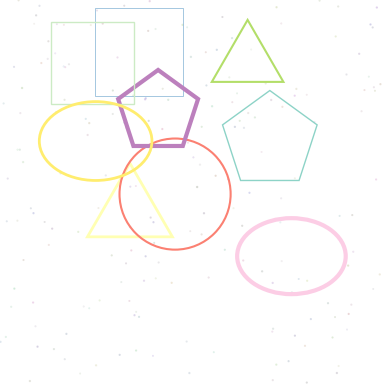[{"shape": "pentagon", "thickness": 1, "radius": 0.65, "center": [0.701, 0.636]}, {"shape": "triangle", "thickness": 2, "radius": 0.64, "center": [0.337, 0.449]}, {"shape": "circle", "thickness": 1.5, "radius": 0.72, "center": [0.455, 0.496]}, {"shape": "square", "thickness": 0.5, "radius": 0.57, "center": [0.362, 0.865]}, {"shape": "triangle", "thickness": 1.5, "radius": 0.54, "center": [0.643, 0.841]}, {"shape": "oval", "thickness": 3, "radius": 0.7, "center": [0.757, 0.335]}, {"shape": "pentagon", "thickness": 3, "radius": 0.55, "center": [0.411, 0.709]}, {"shape": "square", "thickness": 1, "radius": 0.54, "center": [0.24, 0.837]}, {"shape": "oval", "thickness": 2, "radius": 0.73, "center": [0.248, 0.634]}]